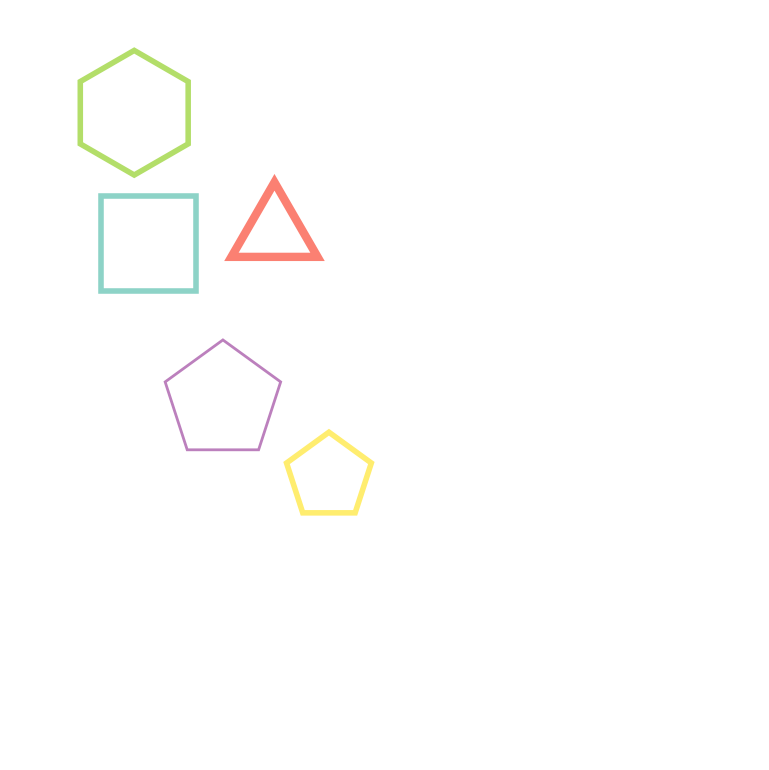[{"shape": "square", "thickness": 2, "radius": 0.31, "center": [0.193, 0.684]}, {"shape": "triangle", "thickness": 3, "radius": 0.32, "center": [0.356, 0.699]}, {"shape": "hexagon", "thickness": 2, "radius": 0.4, "center": [0.174, 0.854]}, {"shape": "pentagon", "thickness": 1, "radius": 0.39, "center": [0.289, 0.48]}, {"shape": "pentagon", "thickness": 2, "radius": 0.29, "center": [0.427, 0.381]}]